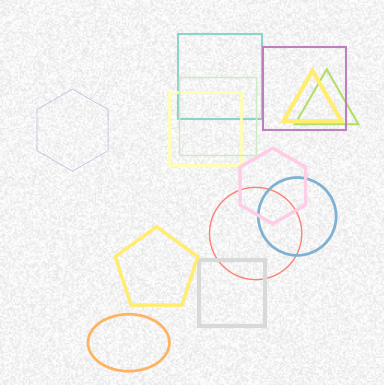[{"shape": "square", "thickness": 1.5, "radius": 0.55, "center": [0.571, 0.801]}, {"shape": "square", "thickness": 2, "radius": 0.47, "center": [0.533, 0.666]}, {"shape": "hexagon", "thickness": 0.5, "radius": 0.53, "center": [0.188, 0.662]}, {"shape": "circle", "thickness": 1, "radius": 0.6, "center": [0.664, 0.394]}, {"shape": "circle", "thickness": 2, "radius": 0.51, "center": [0.772, 0.438]}, {"shape": "oval", "thickness": 2, "radius": 0.53, "center": [0.334, 0.11]}, {"shape": "triangle", "thickness": 1.5, "radius": 0.47, "center": [0.849, 0.725]}, {"shape": "hexagon", "thickness": 2.5, "radius": 0.49, "center": [0.709, 0.517]}, {"shape": "square", "thickness": 3, "radius": 0.43, "center": [0.603, 0.239]}, {"shape": "square", "thickness": 1.5, "radius": 0.54, "center": [0.791, 0.77]}, {"shape": "square", "thickness": 1, "radius": 0.5, "center": [0.565, 0.698]}, {"shape": "triangle", "thickness": 3, "radius": 0.44, "center": [0.812, 0.729]}, {"shape": "pentagon", "thickness": 2.5, "radius": 0.56, "center": [0.407, 0.299]}]